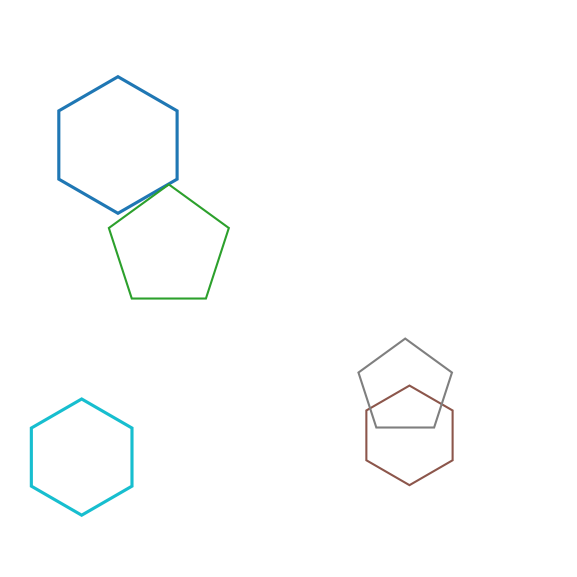[{"shape": "hexagon", "thickness": 1.5, "radius": 0.59, "center": [0.204, 0.748]}, {"shape": "pentagon", "thickness": 1, "radius": 0.55, "center": [0.292, 0.571]}, {"shape": "hexagon", "thickness": 1, "radius": 0.43, "center": [0.709, 0.245]}, {"shape": "pentagon", "thickness": 1, "radius": 0.43, "center": [0.702, 0.328]}, {"shape": "hexagon", "thickness": 1.5, "radius": 0.5, "center": [0.141, 0.208]}]